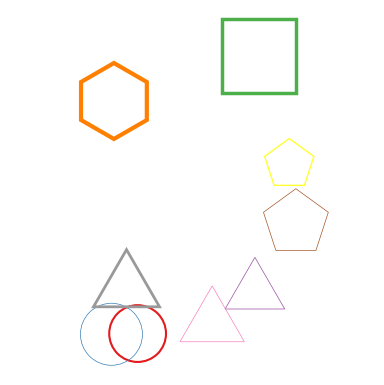[{"shape": "circle", "thickness": 1.5, "radius": 0.37, "center": [0.357, 0.134]}, {"shape": "circle", "thickness": 0.5, "radius": 0.4, "center": [0.289, 0.132]}, {"shape": "square", "thickness": 2.5, "radius": 0.48, "center": [0.672, 0.855]}, {"shape": "triangle", "thickness": 0.5, "radius": 0.45, "center": [0.662, 0.242]}, {"shape": "hexagon", "thickness": 3, "radius": 0.49, "center": [0.296, 0.738]}, {"shape": "pentagon", "thickness": 1, "radius": 0.34, "center": [0.751, 0.573]}, {"shape": "pentagon", "thickness": 0.5, "radius": 0.44, "center": [0.769, 0.421]}, {"shape": "triangle", "thickness": 0.5, "radius": 0.48, "center": [0.551, 0.161]}, {"shape": "triangle", "thickness": 2, "radius": 0.49, "center": [0.329, 0.253]}]